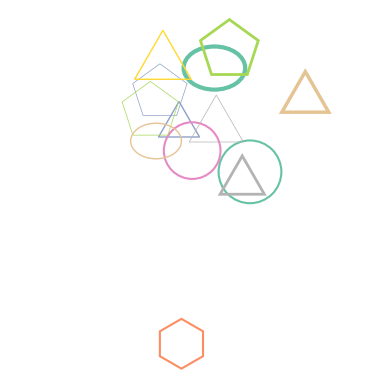[{"shape": "circle", "thickness": 1.5, "radius": 0.41, "center": [0.649, 0.554]}, {"shape": "oval", "thickness": 3, "radius": 0.4, "center": [0.557, 0.823]}, {"shape": "hexagon", "thickness": 1.5, "radius": 0.32, "center": [0.471, 0.107]}, {"shape": "pentagon", "thickness": 0.5, "radius": 0.37, "center": [0.415, 0.76]}, {"shape": "triangle", "thickness": 1, "radius": 0.31, "center": [0.465, 0.675]}, {"shape": "circle", "thickness": 1.5, "radius": 0.37, "center": [0.499, 0.609]}, {"shape": "pentagon", "thickness": 2, "radius": 0.39, "center": [0.596, 0.87]}, {"shape": "pentagon", "thickness": 0.5, "radius": 0.39, "center": [0.391, 0.711]}, {"shape": "triangle", "thickness": 1, "radius": 0.42, "center": [0.423, 0.836]}, {"shape": "triangle", "thickness": 2.5, "radius": 0.35, "center": [0.793, 0.744]}, {"shape": "oval", "thickness": 1, "radius": 0.33, "center": [0.405, 0.634]}, {"shape": "triangle", "thickness": 0.5, "radius": 0.41, "center": [0.562, 0.672]}, {"shape": "triangle", "thickness": 2, "radius": 0.33, "center": [0.629, 0.529]}]